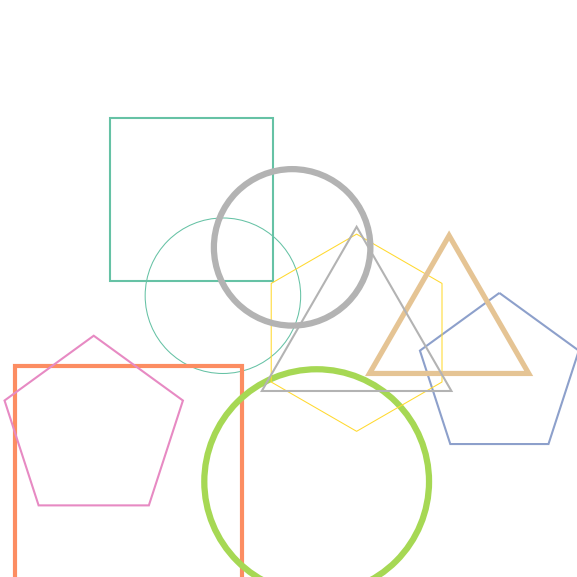[{"shape": "circle", "thickness": 0.5, "radius": 0.67, "center": [0.386, 0.487]}, {"shape": "square", "thickness": 1, "radius": 0.71, "center": [0.332, 0.654]}, {"shape": "square", "thickness": 2, "radius": 0.98, "center": [0.222, 0.169]}, {"shape": "pentagon", "thickness": 1, "radius": 0.72, "center": [0.865, 0.347]}, {"shape": "pentagon", "thickness": 1, "radius": 0.81, "center": [0.162, 0.255]}, {"shape": "circle", "thickness": 3, "radius": 0.97, "center": [0.548, 0.165]}, {"shape": "hexagon", "thickness": 0.5, "radius": 0.85, "center": [0.618, 0.423]}, {"shape": "triangle", "thickness": 2.5, "radius": 0.8, "center": [0.778, 0.432]}, {"shape": "triangle", "thickness": 1, "radius": 0.95, "center": [0.618, 0.417]}, {"shape": "circle", "thickness": 3, "radius": 0.68, "center": [0.506, 0.571]}]